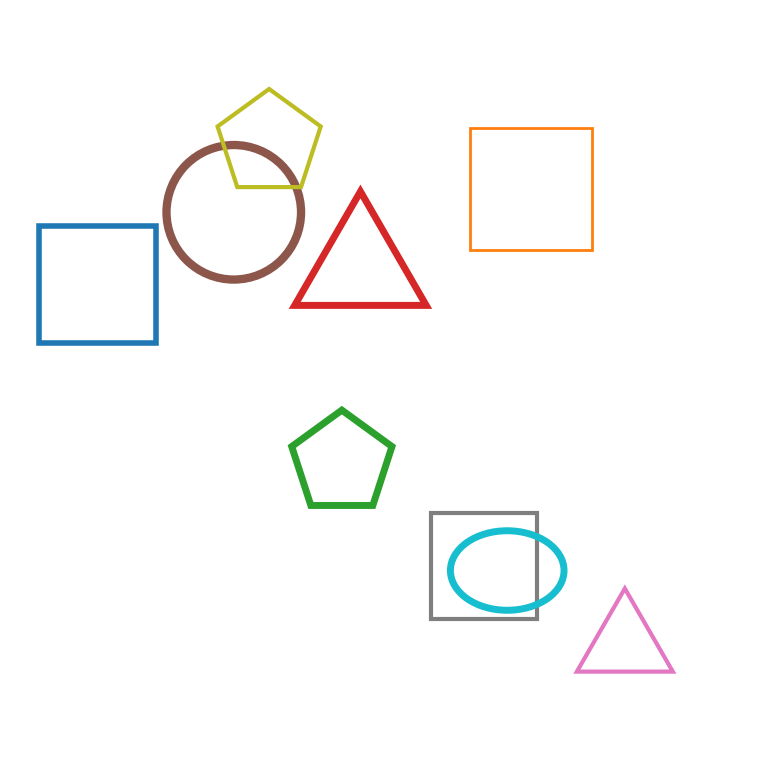[{"shape": "square", "thickness": 2, "radius": 0.38, "center": [0.127, 0.63]}, {"shape": "square", "thickness": 1, "radius": 0.4, "center": [0.689, 0.755]}, {"shape": "pentagon", "thickness": 2.5, "radius": 0.34, "center": [0.444, 0.399]}, {"shape": "triangle", "thickness": 2.5, "radius": 0.49, "center": [0.468, 0.653]}, {"shape": "circle", "thickness": 3, "radius": 0.44, "center": [0.304, 0.724]}, {"shape": "triangle", "thickness": 1.5, "radius": 0.36, "center": [0.811, 0.164]}, {"shape": "square", "thickness": 1.5, "radius": 0.34, "center": [0.629, 0.265]}, {"shape": "pentagon", "thickness": 1.5, "radius": 0.35, "center": [0.35, 0.814]}, {"shape": "oval", "thickness": 2.5, "radius": 0.37, "center": [0.659, 0.259]}]